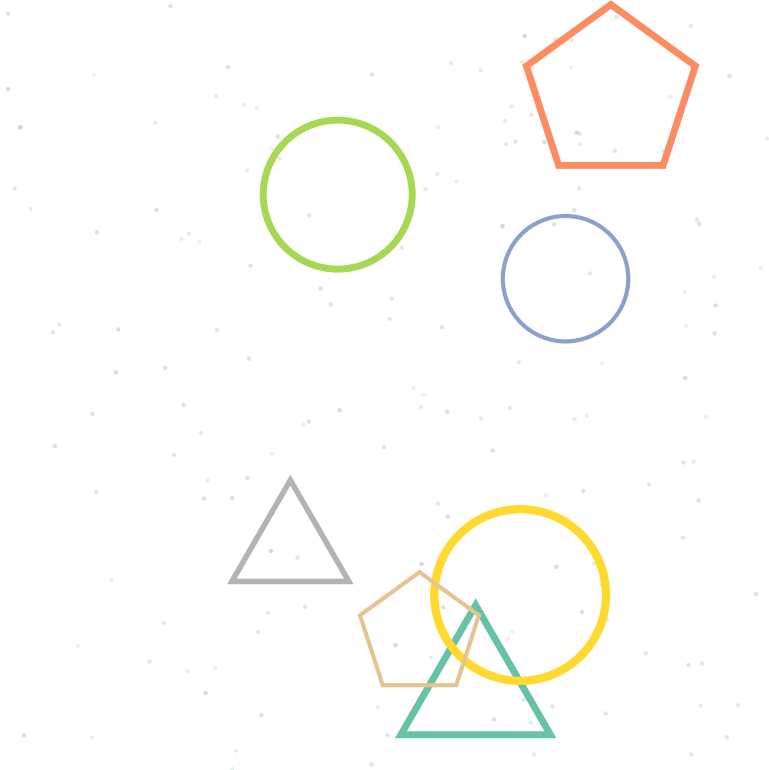[{"shape": "triangle", "thickness": 2.5, "radius": 0.56, "center": [0.618, 0.102]}, {"shape": "pentagon", "thickness": 2.5, "radius": 0.58, "center": [0.793, 0.879]}, {"shape": "circle", "thickness": 1.5, "radius": 0.41, "center": [0.734, 0.638]}, {"shape": "circle", "thickness": 2.5, "radius": 0.48, "center": [0.439, 0.747]}, {"shape": "circle", "thickness": 3, "radius": 0.56, "center": [0.676, 0.227]}, {"shape": "pentagon", "thickness": 1.5, "radius": 0.41, "center": [0.545, 0.176]}, {"shape": "triangle", "thickness": 2, "radius": 0.44, "center": [0.377, 0.289]}]